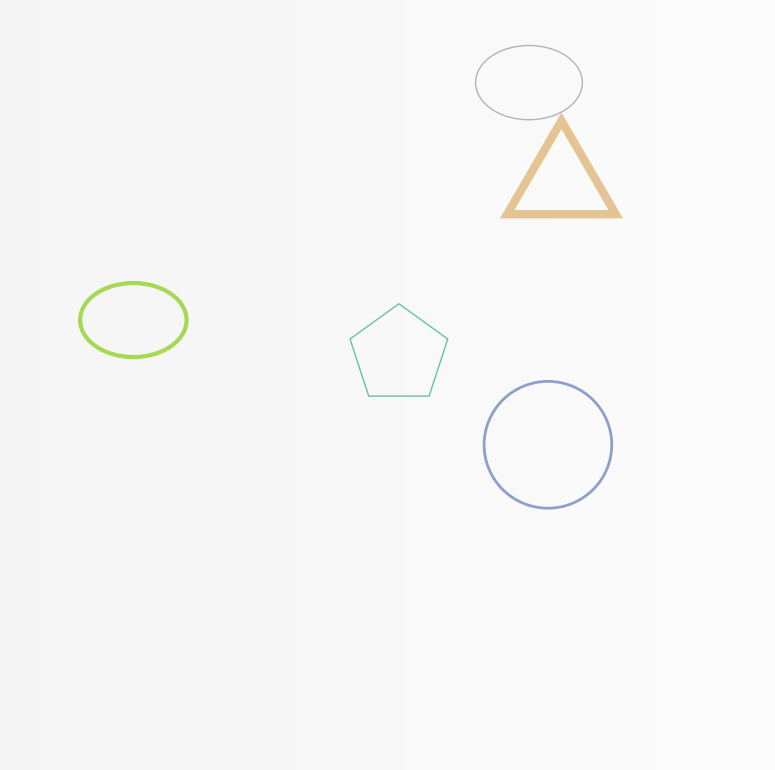[{"shape": "pentagon", "thickness": 0.5, "radius": 0.33, "center": [0.515, 0.539]}, {"shape": "circle", "thickness": 1, "radius": 0.41, "center": [0.707, 0.422]}, {"shape": "oval", "thickness": 1.5, "radius": 0.34, "center": [0.172, 0.584]}, {"shape": "triangle", "thickness": 3, "radius": 0.4, "center": [0.724, 0.762]}, {"shape": "oval", "thickness": 0.5, "radius": 0.34, "center": [0.683, 0.893]}]